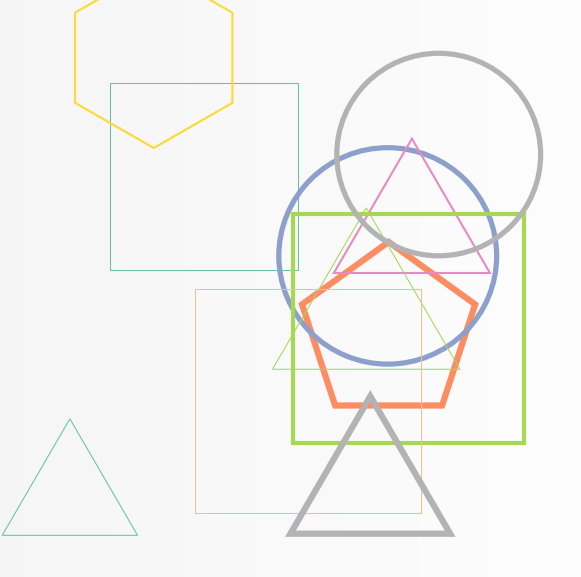[{"shape": "triangle", "thickness": 0.5, "radius": 0.67, "center": [0.12, 0.139]}, {"shape": "square", "thickness": 0.5, "radius": 0.81, "center": [0.351, 0.693]}, {"shape": "pentagon", "thickness": 3, "radius": 0.78, "center": [0.669, 0.424]}, {"shape": "circle", "thickness": 2.5, "radius": 0.94, "center": [0.667, 0.556]}, {"shape": "triangle", "thickness": 1, "radius": 0.78, "center": [0.709, 0.604]}, {"shape": "square", "thickness": 2, "radius": 0.99, "center": [0.703, 0.43]}, {"shape": "triangle", "thickness": 0.5, "radius": 0.93, "center": [0.63, 0.453]}, {"shape": "hexagon", "thickness": 1, "radius": 0.78, "center": [0.265, 0.899]}, {"shape": "square", "thickness": 0.5, "radius": 0.97, "center": [0.53, 0.305]}, {"shape": "circle", "thickness": 2.5, "radius": 0.88, "center": [0.755, 0.732]}, {"shape": "triangle", "thickness": 3, "radius": 0.79, "center": [0.637, 0.154]}]